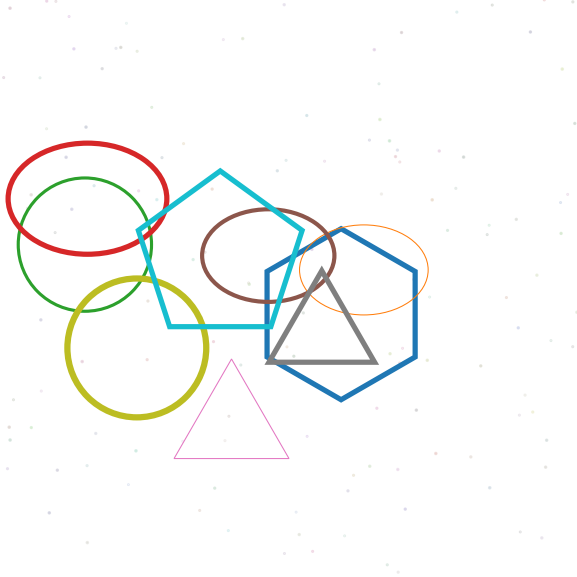[{"shape": "hexagon", "thickness": 2.5, "radius": 0.74, "center": [0.591, 0.455]}, {"shape": "oval", "thickness": 0.5, "radius": 0.56, "center": [0.63, 0.532]}, {"shape": "circle", "thickness": 1.5, "radius": 0.58, "center": [0.147, 0.576]}, {"shape": "oval", "thickness": 2.5, "radius": 0.69, "center": [0.151, 0.655]}, {"shape": "oval", "thickness": 2, "radius": 0.57, "center": [0.465, 0.557]}, {"shape": "triangle", "thickness": 0.5, "radius": 0.57, "center": [0.401, 0.263]}, {"shape": "triangle", "thickness": 2.5, "radius": 0.53, "center": [0.557, 0.425]}, {"shape": "circle", "thickness": 3, "radius": 0.6, "center": [0.237, 0.397]}, {"shape": "pentagon", "thickness": 2.5, "radius": 0.75, "center": [0.381, 0.554]}]